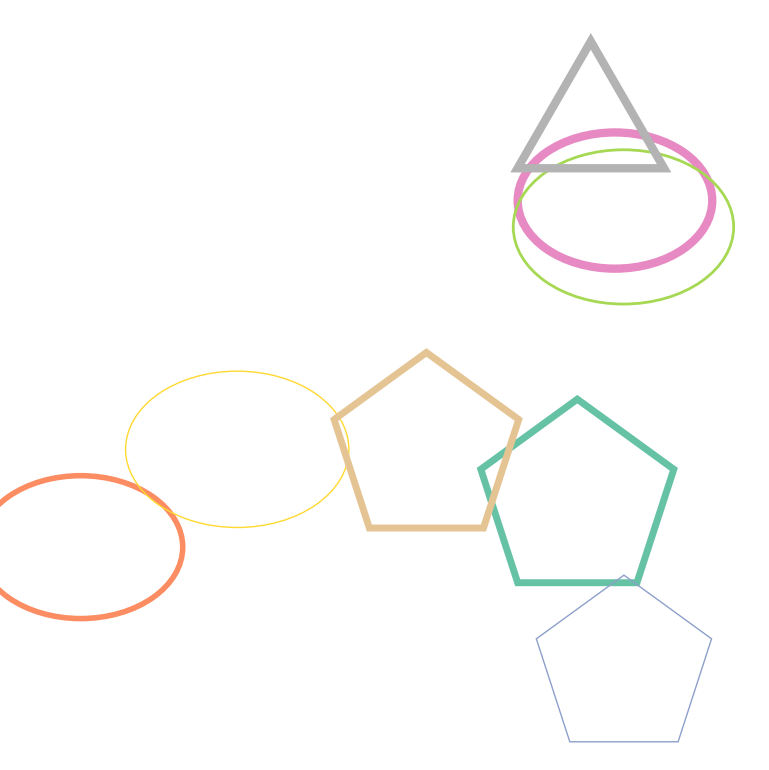[{"shape": "pentagon", "thickness": 2.5, "radius": 0.66, "center": [0.75, 0.35]}, {"shape": "oval", "thickness": 2, "radius": 0.66, "center": [0.105, 0.289]}, {"shape": "pentagon", "thickness": 0.5, "radius": 0.6, "center": [0.81, 0.133]}, {"shape": "oval", "thickness": 3, "radius": 0.63, "center": [0.799, 0.74]}, {"shape": "oval", "thickness": 1, "radius": 0.72, "center": [0.81, 0.705]}, {"shape": "oval", "thickness": 0.5, "radius": 0.73, "center": [0.308, 0.416]}, {"shape": "pentagon", "thickness": 2.5, "radius": 0.63, "center": [0.554, 0.416]}, {"shape": "triangle", "thickness": 3, "radius": 0.55, "center": [0.767, 0.836]}]